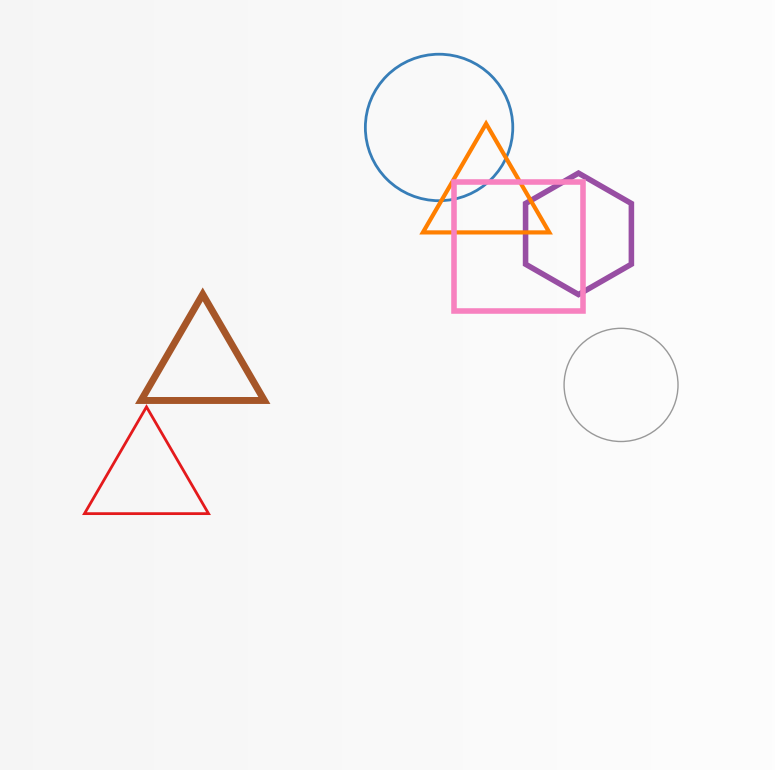[{"shape": "triangle", "thickness": 1, "radius": 0.46, "center": [0.189, 0.379]}, {"shape": "circle", "thickness": 1, "radius": 0.48, "center": [0.567, 0.834]}, {"shape": "hexagon", "thickness": 2, "radius": 0.39, "center": [0.746, 0.696]}, {"shape": "triangle", "thickness": 1.5, "radius": 0.47, "center": [0.627, 0.745]}, {"shape": "triangle", "thickness": 2.5, "radius": 0.46, "center": [0.262, 0.526]}, {"shape": "square", "thickness": 2, "radius": 0.42, "center": [0.669, 0.68]}, {"shape": "circle", "thickness": 0.5, "radius": 0.37, "center": [0.801, 0.5]}]